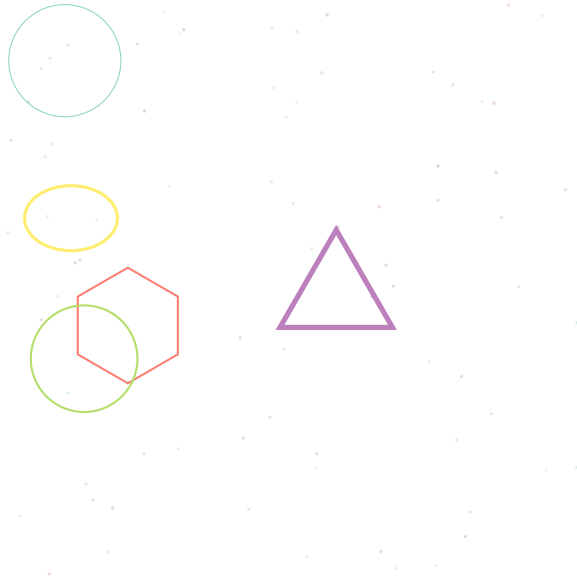[{"shape": "circle", "thickness": 0.5, "radius": 0.49, "center": [0.112, 0.894]}, {"shape": "hexagon", "thickness": 1, "radius": 0.5, "center": [0.221, 0.436]}, {"shape": "circle", "thickness": 1, "radius": 0.46, "center": [0.146, 0.378]}, {"shape": "triangle", "thickness": 2.5, "radius": 0.56, "center": [0.582, 0.488]}, {"shape": "oval", "thickness": 1.5, "radius": 0.4, "center": [0.123, 0.621]}]